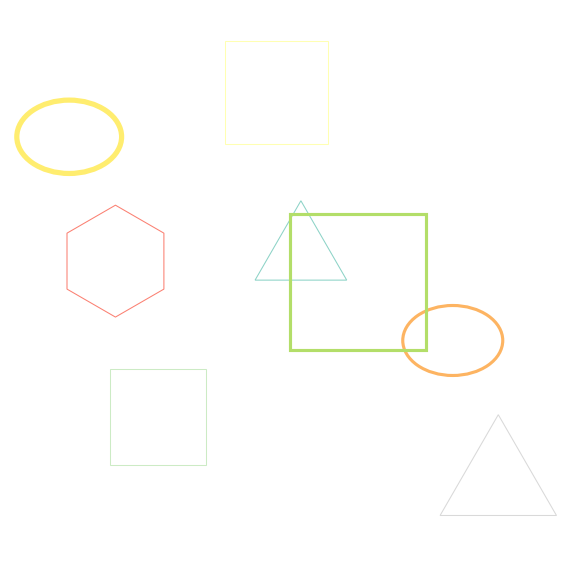[{"shape": "triangle", "thickness": 0.5, "radius": 0.46, "center": [0.521, 0.56]}, {"shape": "square", "thickness": 0.5, "radius": 0.45, "center": [0.479, 0.839]}, {"shape": "hexagon", "thickness": 0.5, "radius": 0.48, "center": [0.2, 0.547]}, {"shape": "oval", "thickness": 1.5, "radius": 0.43, "center": [0.784, 0.41]}, {"shape": "square", "thickness": 1.5, "radius": 0.59, "center": [0.62, 0.511]}, {"shape": "triangle", "thickness": 0.5, "radius": 0.58, "center": [0.863, 0.165]}, {"shape": "square", "thickness": 0.5, "radius": 0.42, "center": [0.274, 0.277]}, {"shape": "oval", "thickness": 2.5, "radius": 0.45, "center": [0.12, 0.762]}]